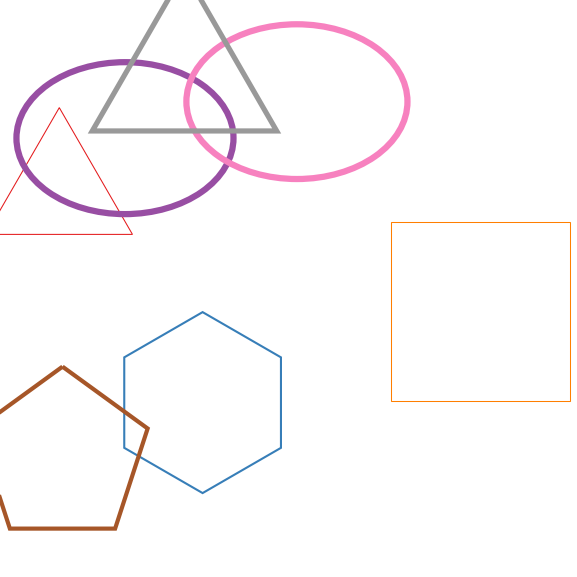[{"shape": "triangle", "thickness": 0.5, "radius": 0.73, "center": [0.103, 0.666]}, {"shape": "hexagon", "thickness": 1, "radius": 0.78, "center": [0.351, 0.302]}, {"shape": "oval", "thickness": 3, "radius": 0.94, "center": [0.216, 0.76]}, {"shape": "square", "thickness": 0.5, "radius": 0.77, "center": [0.832, 0.46]}, {"shape": "pentagon", "thickness": 2, "radius": 0.78, "center": [0.108, 0.209]}, {"shape": "oval", "thickness": 3, "radius": 0.96, "center": [0.514, 0.823]}, {"shape": "triangle", "thickness": 2.5, "radius": 0.92, "center": [0.319, 0.865]}]